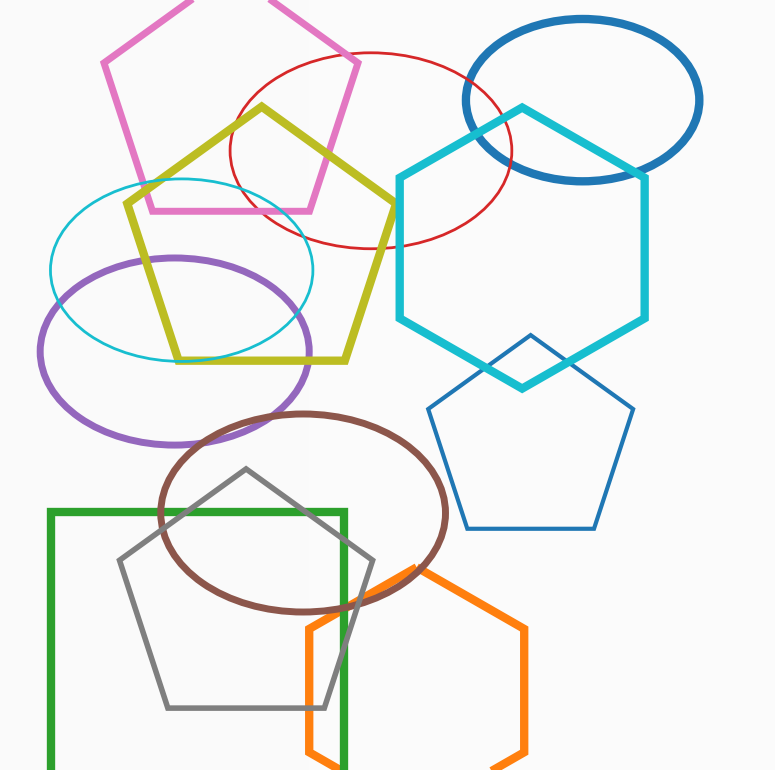[{"shape": "oval", "thickness": 3, "radius": 0.75, "center": [0.752, 0.87]}, {"shape": "pentagon", "thickness": 1.5, "radius": 0.7, "center": [0.685, 0.426]}, {"shape": "hexagon", "thickness": 3, "radius": 0.8, "center": [0.538, 0.103]}, {"shape": "square", "thickness": 3, "radius": 0.95, "center": [0.255, 0.146]}, {"shape": "oval", "thickness": 1, "radius": 0.91, "center": [0.479, 0.804]}, {"shape": "oval", "thickness": 2.5, "radius": 0.87, "center": [0.225, 0.543]}, {"shape": "oval", "thickness": 2.5, "radius": 0.92, "center": [0.391, 0.334]}, {"shape": "pentagon", "thickness": 2.5, "radius": 0.86, "center": [0.298, 0.865]}, {"shape": "pentagon", "thickness": 2, "radius": 0.86, "center": [0.318, 0.219]}, {"shape": "pentagon", "thickness": 3, "radius": 0.91, "center": [0.338, 0.679]}, {"shape": "hexagon", "thickness": 3, "radius": 0.91, "center": [0.674, 0.678]}, {"shape": "oval", "thickness": 1, "radius": 0.85, "center": [0.234, 0.649]}]